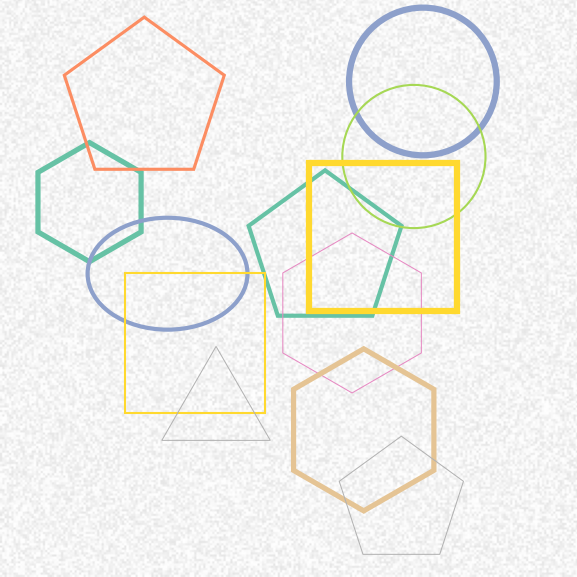[{"shape": "pentagon", "thickness": 2, "radius": 0.7, "center": [0.563, 0.565]}, {"shape": "hexagon", "thickness": 2.5, "radius": 0.52, "center": [0.155, 0.649]}, {"shape": "pentagon", "thickness": 1.5, "radius": 0.73, "center": [0.25, 0.824]}, {"shape": "circle", "thickness": 3, "radius": 0.64, "center": [0.732, 0.858]}, {"shape": "oval", "thickness": 2, "radius": 0.69, "center": [0.29, 0.525]}, {"shape": "hexagon", "thickness": 0.5, "radius": 0.69, "center": [0.61, 0.457]}, {"shape": "circle", "thickness": 1, "radius": 0.62, "center": [0.717, 0.728]}, {"shape": "square", "thickness": 1, "radius": 0.61, "center": [0.338, 0.405]}, {"shape": "square", "thickness": 3, "radius": 0.64, "center": [0.663, 0.588]}, {"shape": "hexagon", "thickness": 2.5, "radius": 0.7, "center": [0.63, 0.255]}, {"shape": "triangle", "thickness": 0.5, "radius": 0.54, "center": [0.374, 0.291]}, {"shape": "pentagon", "thickness": 0.5, "radius": 0.57, "center": [0.695, 0.131]}]